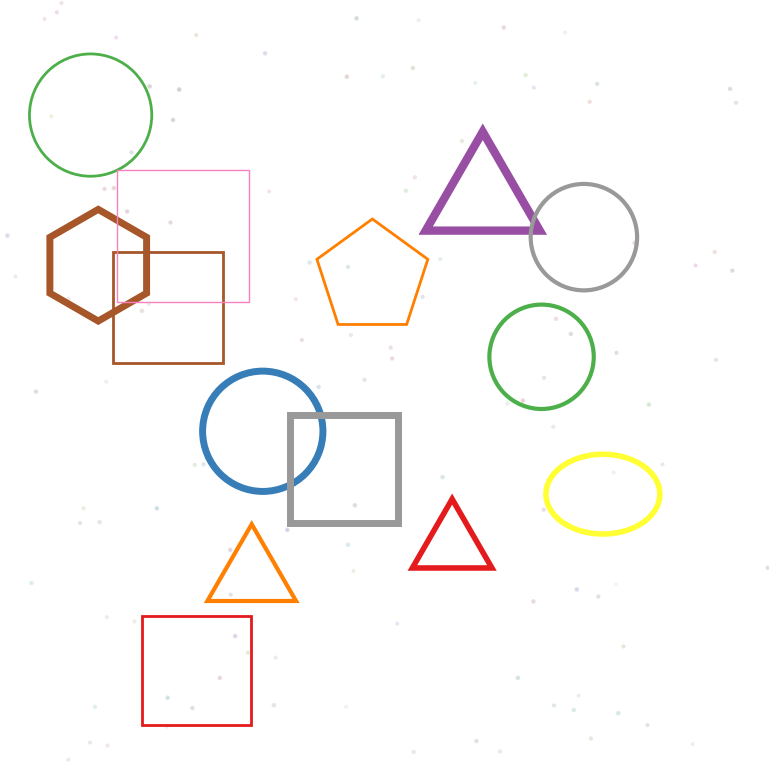[{"shape": "square", "thickness": 1, "radius": 0.36, "center": [0.255, 0.129]}, {"shape": "triangle", "thickness": 2, "radius": 0.3, "center": [0.587, 0.292]}, {"shape": "circle", "thickness": 2.5, "radius": 0.39, "center": [0.341, 0.44]}, {"shape": "circle", "thickness": 1, "radius": 0.4, "center": [0.118, 0.851]}, {"shape": "circle", "thickness": 1.5, "radius": 0.34, "center": [0.703, 0.537]}, {"shape": "triangle", "thickness": 3, "radius": 0.43, "center": [0.627, 0.743]}, {"shape": "triangle", "thickness": 1.5, "radius": 0.33, "center": [0.327, 0.253]}, {"shape": "pentagon", "thickness": 1, "radius": 0.38, "center": [0.484, 0.64]}, {"shape": "oval", "thickness": 2, "radius": 0.37, "center": [0.783, 0.358]}, {"shape": "square", "thickness": 1, "radius": 0.36, "center": [0.218, 0.6]}, {"shape": "hexagon", "thickness": 2.5, "radius": 0.36, "center": [0.128, 0.656]}, {"shape": "square", "thickness": 0.5, "radius": 0.43, "center": [0.238, 0.694]}, {"shape": "square", "thickness": 2.5, "radius": 0.35, "center": [0.446, 0.391]}, {"shape": "circle", "thickness": 1.5, "radius": 0.35, "center": [0.758, 0.692]}]